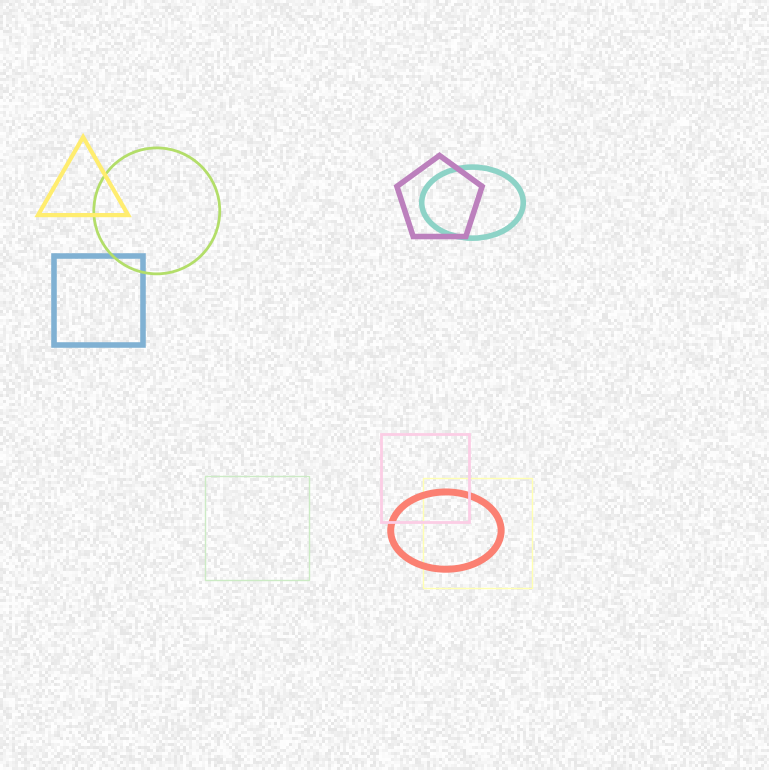[{"shape": "oval", "thickness": 2, "radius": 0.33, "center": [0.614, 0.737]}, {"shape": "square", "thickness": 0.5, "radius": 0.36, "center": [0.62, 0.308]}, {"shape": "oval", "thickness": 2.5, "radius": 0.36, "center": [0.579, 0.311]}, {"shape": "square", "thickness": 2, "radius": 0.29, "center": [0.128, 0.61]}, {"shape": "circle", "thickness": 1, "radius": 0.41, "center": [0.204, 0.726]}, {"shape": "square", "thickness": 1, "radius": 0.29, "center": [0.552, 0.379]}, {"shape": "pentagon", "thickness": 2, "radius": 0.29, "center": [0.571, 0.74]}, {"shape": "square", "thickness": 0.5, "radius": 0.34, "center": [0.334, 0.314]}, {"shape": "triangle", "thickness": 1.5, "radius": 0.34, "center": [0.108, 0.754]}]